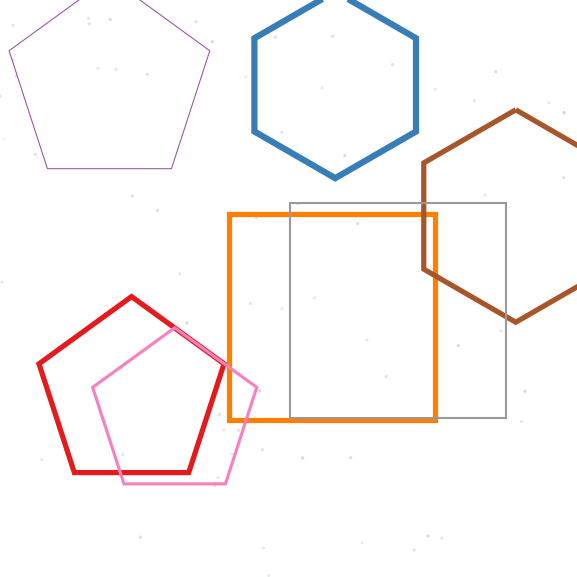[{"shape": "pentagon", "thickness": 2.5, "radius": 0.84, "center": [0.228, 0.317]}, {"shape": "hexagon", "thickness": 3, "radius": 0.81, "center": [0.58, 0.852]}, {"shape": "pentagon", "thickness": 0.5, "radius": 0.91, "center": [0.189, 0.855]}, {"shape": "square", "thickness": 2.5, "radius": 0.89, "center": [0.575, 0.45]}, {"shape": "hexagon", "thickness": 2.5, "radius": 0.92, "center": [0.893, 0.625]}, {"shape": "pentagon", "thickness": 1.5, "radius": 0.75, "center": [0.303, 0.282]}, {"shape": "square", "thickness": 1, "radius": 0.93, "center": [0.689, 0.461]}]